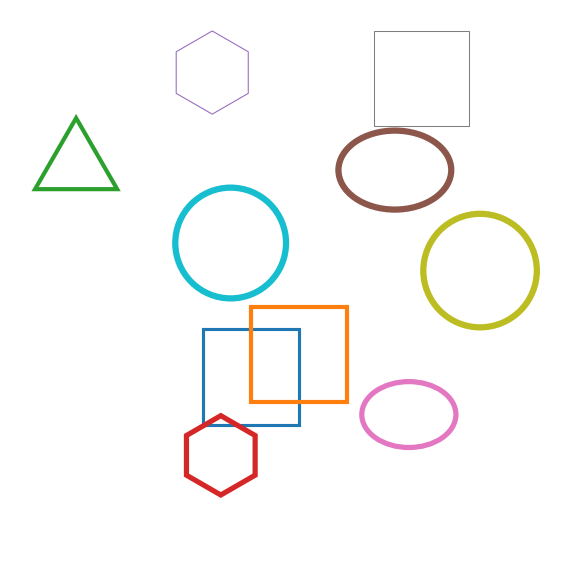[{"shape": "square", "thickness": 1.5, "radius": 0.42, "center": [0.434, 0.346]}, {"shape": "square", "thickness": 2, "radius": 0.41, "center": [0.518, 0.386]}, {"shape": "triangle", "thickness": 2, "radius": 0.41, "center": [0.132, 0.713]}, {"shape": "hexagon", "thickness": 2.5, "radius": 0.34, "center": [0.382, 0.211]}, {"shape": "hexagon", "thickness": 0.5, "radius": 0.36, "center": [0.367, 0.873]}, {"shape": "oval", "thickness": 3, "radius": 0.49, "center": [0.684, 0.705]}, {"shape": "oval", "thickness": 2.5, "radius": 0.41, "center": [0.708, 0.281]}, {"shape": "square", "thickness": 0.5, "radius": 0.41, "center": [0.731, 0.863]}, {"shape": "circle", "thickness": 3, "radius": 0.49, "center": [0.831, 0.531]}, {"shape": "circle", "thickness": 3, "radius": 0.48, "center": [0.399, 0.578]}]